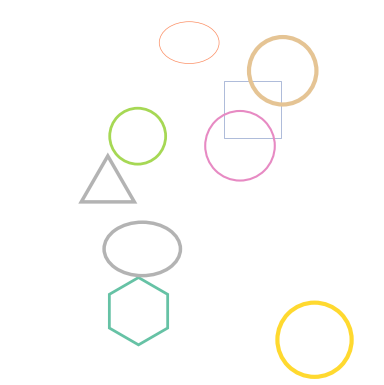[{"shape": "hexagon", "thickness": 2, "radius": 0.44, "center": [0.36, 0.192]}, {"shape": "oval", "thickness": 0.5, "radius": 0.39, "center": [0.491, 0.889]}, {"shape": "square", "thickness": 0.5, "radius": 0.37, "center": [0.656, 0.716]}, {"shape": "circle", "thickness": 1.5, "radius": 0.45, "center": [0.623, 0.621]}, {"shape": "circle", "thickness": 2, "radius": 0.36, "center": [0.358, 0.646]}, {"shape": "circle", "thickness": 3, "radius": 0.48, "center": [0.817, 0.118]}, {"shape": "circle", "thickness": 3, "radius": 0.44, "center": [0.734, 0.816]}, {"shape": "oval", "thickness": 2.5, "radius": 0.5, "center": [0.37, 0.353]}, {"shape": "triangle", "thickness": 2.5, "radius": 0.4, "center": [0.28, 0.515]}]